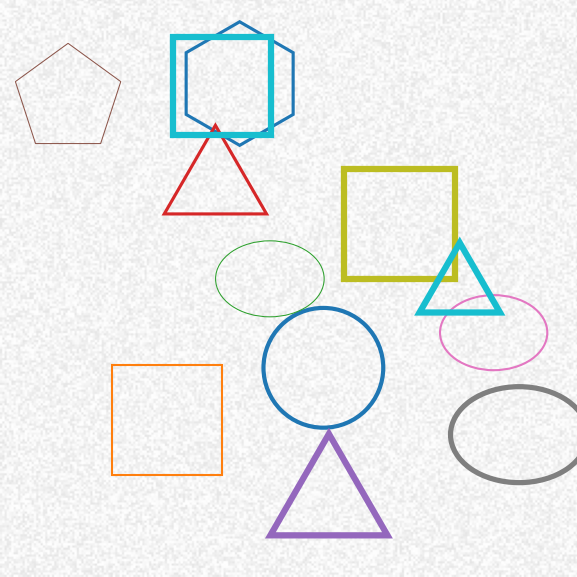[{"shape": "hexagon", "thickness": 1.5, "radius": 0.53, "center": [0.415, 0.854]}, {"shape": "circle", "thickness": 2, "radius": 0.52, "center": [0.56, 0.362]}, {"shape": "square", "thickness": 1, "radius": 0.48, "center": [0.289, 0.272]}, {"shape": "oval", "thickness": 0.5, "radius": 0.47, "center": [0.467, 0.516]}, {"shape": "triangle", "thickness": 1.5, "radius": 0.51, "center": [0.373, 0.68]}, {"shape": "triangle", "thickness": 3, "radius": 0.59, "center": [0.57, 0.131]}, {"shape": "pentagon", "thickness": 0.5, "radius": 0.48, "center": [0.118, 0.828]}, {"shape": "oval", "thickness": 1, "radius": 0.46, "center": [0.855, 0.423]}, {"shape": "oval", "thickness": 2.5, "radius": 0.59, "center": [0.899, 0.246]}, {"shape": "square", "thickness": 3, "radius": 0.48, "center": [0.692, 0.611]}, {"shape": "triangle", "thickness": 3, "radius": 0.4, "center": [0.796, 0.498]}, {"shape": "square", "thickness": 3, "radius": 0.42, "center": [0.384, 0.85]}]